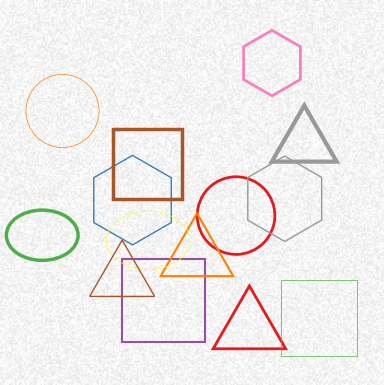[{"shape": "triangle", "thickness": 2, "radius": 0.54, "center": [0.648, 0.148]}, {"shape": "circle", "thickness": 2, "radius": 0.5, "center": [0.613, 0.44]}, {"shape": "hexagon", "thickness": 1, "radius": 0.58, "center": [0.344, 0.48]}, {"shape": "oval", "thickness": 2.5, "radius": 0.47, "center": [0.11, 0.389]}, {"shape": "square", "thickness": 0.5, "radius": 0.5, "center": [0.828, 0.173]}, {"shape": "square", "thickness": 1.5, "radius": 0.54, "center": [0.424, 0.22]}, {"shape": "triangle", "thickness": 1.5, "radius": 0.54, "center": [0.512, 0.337]}, {"shape": "circle", "thickness": 0.5, "radius": 0.47, "center": [0.162, 0.712]}, {"shape": "oval", "thickness": 0.5, "radius": 0.54, "center": [0.385, 0.376]}, {"shape": "triangle", "thickness": 1, "radius": 0.49, "center": [0.317, 0.279]}, {"shape": "square", "thickness": 2.5, "radius": 0.45, "center": [0.382, 0.574]}, {"shape": "hexagon", "thickness": 2, "radius": 0.43, "center": [0.706, 0.836]}, {"shape": "triangle", "thickness": 3, "radius": 0.49, "center": [0.79, 0.629]}, {"shape": "hexagon", "thickness": 1, "radius": 0.55, "center": [0.74, 0.484]}]